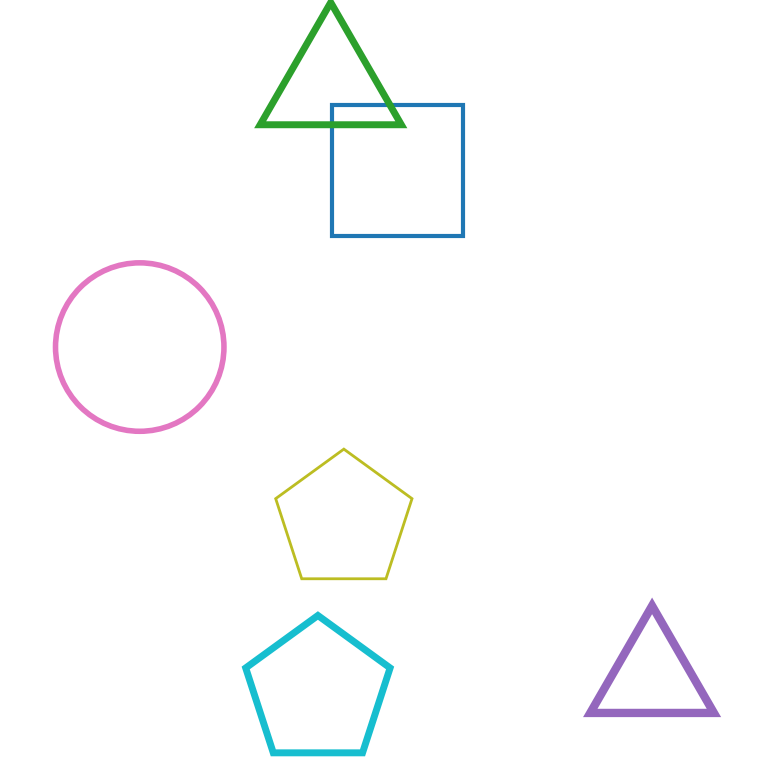[{"shape": "square", "thickness": 1.5, "radius": 0.43, "center": [0.516, 0.778]}, {"shape": "triangle", "thickness": 2.5, "radius": 0.53, "center": [0.43, 0.891]}, {"shape": "triangle", "thickness": 3, "radius": 0.46, "center": [0.847, 0.12]}, {"shape": "circle", "thickness": 2, "radius": 0.55, "center": [0.181, 0.549]}, {"shape": "pentagon", "thickness": 1, "radius": 0.47, "center": [0.447, 0.324]}, {"shape": "pentagon", "thickness": 2.5, "radius": 0.49, "center": [0.413, 0.102]}]